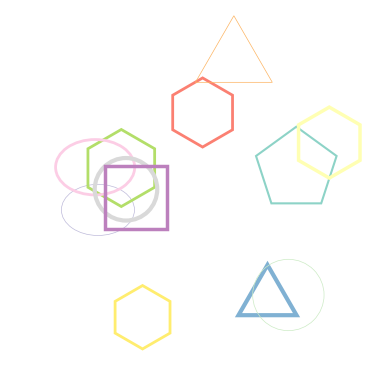[{"shape": "pentagon", "thickness": 1.5, "radius": 0.55, "center": [0.77, 0.561]}, {"shape": "hexagon", "thickness": 2.5, "radius": 0.46, "center": [0.855, 0.63]}, {"shape": "oval", "thickness": 0.5, "radius": 0.47, "center": [0.254, 0.455]}, {"shape": "hexagon", "thickness": 2, "radius": 0.45, "center": [0.526, 0.708]}, {"shape": "triangle", "thickness": 3, "radius": 0.44, "center": [0.695, 0.225]}, {"shape": "triangle", "thickness": 0.5, "radius": 0.58, "center": [0.607, 0.844]}, {"shape": "hexagon", "thickness": 2, "radius": 0.5, "center": [0.315, 0.564]}, {"shape": "oval", "thickness": 2, "radius": 0.51, "center": [0.247, 0.566]}, {"shape": "circle", "thickness": 3, "radius": 0.41, "center": [0.327, 0.508]}, {"shape": "square", "thickness": 2.5, "radius": 0.41, "center": [0.353, 0.487]}, {"shape": "circle", "thickness": 0.5, "radius": 0.46, "center": [0.749, 0.234]}, {"shape": "hexagon", "thickness": 2, "radius": 0.41, "center": [0.37, 0.176]}]